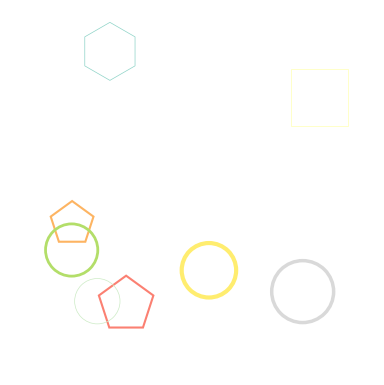[{"shape": "hexagon", "thickness": 0.5, "radius": 0.38, "center": [0.285, 0.867]}, {"shape": "square", "thickness": 0.5, "radius": 0.37, "center": [0.83, 0.746]}, {"shape": "pentagon", "thickness": 1.5, "radius": 0.37, "center": [0.328, 0.209]}, {"shape": "pentagon", "thickness": 1.5, "radius": 0.29, "center": [0.187, 0.419]}, {"shape": "circle", "thickness": 2, "radius": 0.34, "center": [0.186, 0.351]}, {"shape": "circle", "thickness": 2.5, "radius": 0.4, "center": [0.786, 0.243]}, {"shape": "circle", "thickness": 0.5, "radius": 0.29, "center": [0.253, 0.218]}, {"shape": "circle", "thickness": 3, "radius": 0.35, "center": [0.543, 0.298]}]